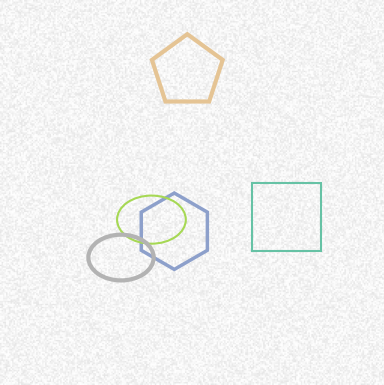[{"shape": "square", "thickness": 1.5, "radius": 0.44, "center": [0.744, 0.437]}, {"shape": "hexagon", "thickness": 2.5, "radius": 0.5, "center": [0.453, 0.399]}, {"shape": "oval", "thickness": 1.5, "radius": 0.45, "center": [0.393, 0.43]}, {"shape": "pentagon", "thickness": 3, "radius": 0.48, "center": [0.487, 0.815]}, {"shape": "oval", "thickness": 3, "radius": 0.42, "center": [0.314, 0.331]}]